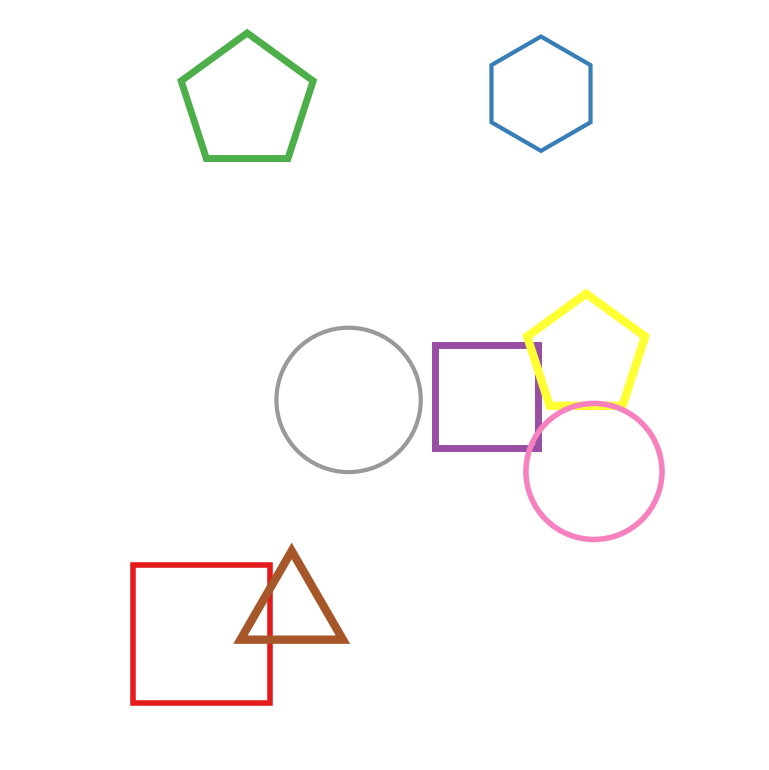[{"shape": "square", "thickness": 2, "radius": 0.45, "center": [0.262, 0.176]}, {"shape": "hexagon", "thickness": 1.5, "radius": 0.37, "center": [0.703, 0.878]}, {"shape": "pentagon", "thickness": 2.5, "radius": 0.45, "center": [0.321, 0.867]}, {"shape": "square", "thickness": 2.5, "radius": 0.34, "center": [0.632, 0.485]}, {"shape": "pentagon", "thickness": 3, "radius": 0.4, "center": [0.761, 0.538]}, {"shape": "triangle", "thickness": 3, "radius": 0.38, "center": [0.379, 0.208]}, {"shape": "circle", "thickness": 2, "radius": 0.44, "center": [0.771, 0.388]}, {"shape": "circle", "thickness": 1.5, "radius": 0.47, "center": [0.453, 0.481]}]